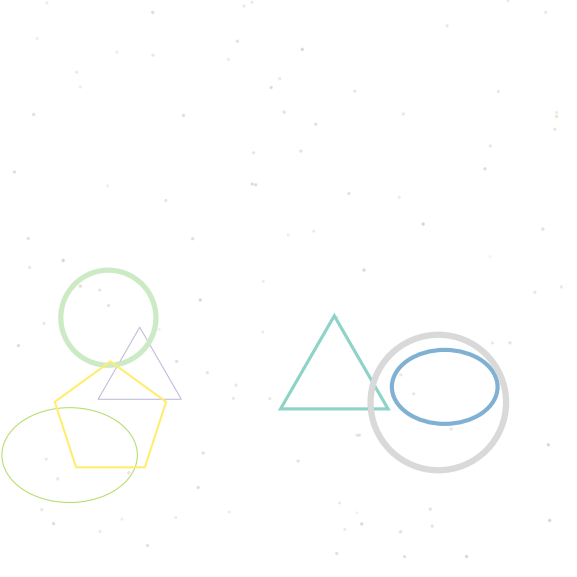[{"shape": "triangle", "thickness": 1.5, "radius": 0.54, "center": [0.579, 0.345]}, {"shape": "triangle", "thickness": 0.5, "radius": 0.42, "center": [0.242, 0.349]}, {"shape": "oval", "thickness": 2, "radius": 0.46, "center": [0.77, 0.329]}, {"shape": "oval", "thickness": 0.5, "radius": 0.59, "center": [0.121, 0.211]}, {"shape": "circle", "thickness": 3, "radius": 0.59, "center": [0.759, 0.302]}, {"shape": "circle", "thickness": 2.5, "radius": 0.41, "center": [0.188, 0.449]}, {"shape": "pentagon", "thickness": 1, "radius": 0.51, "center": [0.191, 0.272]}]